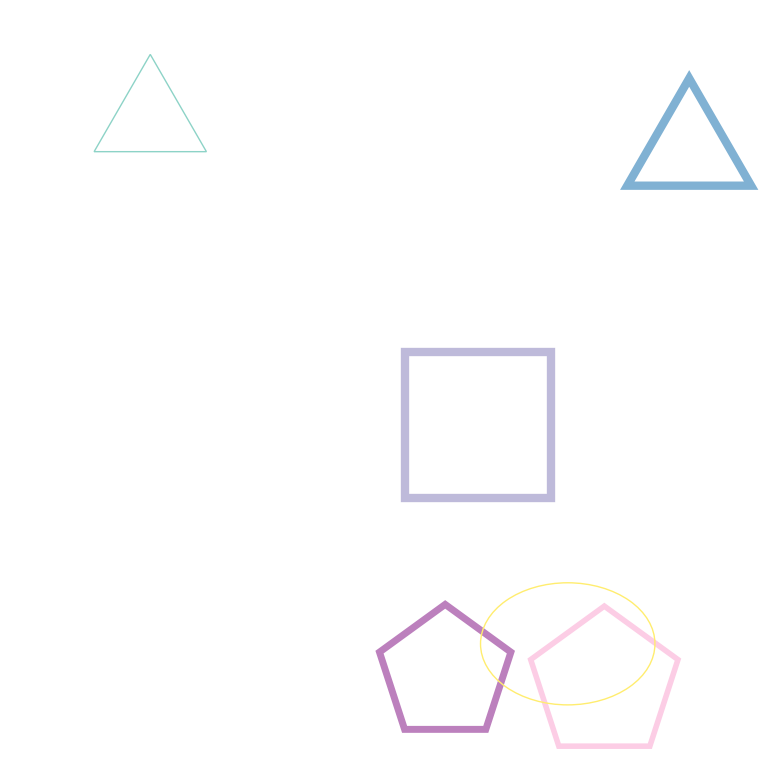[{"shape": "triangle", "thickness": 0.5, "radius": 0.42, "center": [0.195, 0.845]}, {"shape": "square", "thickness": 3, "radius": 0.47, "center": [0.621, 0.448]}, {"shape": "triangle", "thickness": 3, "radius": 0.46, "center": [0.895, 0.805]}, {"shape": "pentagon", "thickness": 2, "radius": 0.5, "center": [0.785, 0.112]}, {"shape": "pentagon", "thickness": 2.5, "radius": 0.45, "center": [0.578, 0.125]}, {"shape": "oval", "thickness": 0.5, "radius": 0.57, "center": [0.737, 0.164]}]